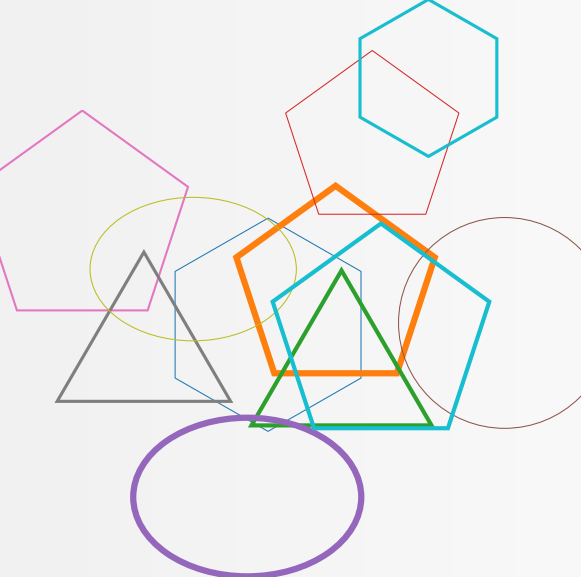[{"shape": "hexagon", "thickness": 0.5, "radius": 0.92, "center": [0.461, 0.437]}, {"shape": "pentagon", "thickness": 3, "radius": 0.9, "center": [0.577, 0.498]}, {"shape": "triangle", "thickness": 2, "radius": 0.89, "center": [0.588, 0.352]}, {"shape": "pentagon", "thickness": 0.5, "radius": 0.78, "center": [0.64, 0.755]}, {"shape": "oval", "thickness": 3, "radius": 0.98, "center": [0.425, 0.138]}, {"shape": "circle", "thickness": 0.5, "radius": 0.91, "center": [0.868, 0.44]}, {"shape": "pentagon", "thickness": 1, "radius": 0.96, "center": [0.142, 0.616]}, {"shape": "triangle", "thickness": 1.5, "radius": 0.86, "center": [0.248, 0.39]}, {"shape": "oval", "thickness": 0.5, "radius": 0.89, "center": [0.332, 0.533]}, {"shape": "pentagon", "thickness": 2, "radius": 0.98, "center": [0.655, 0.416]}, {"shape": "hexagon", "thickness": 1.5, "radius": 0.68, "center": [0.737, 0.864]}]